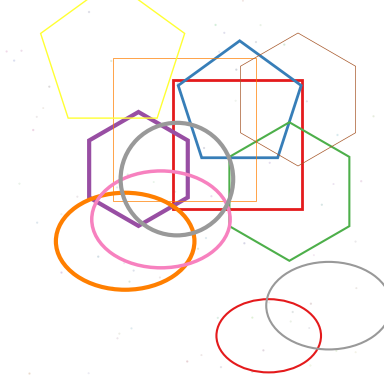[{"shape": "oval", "thickness": 1.5, "radius": 0.68, "center": [0.698, 0.128]}, {"shape": "square", "thickness": 2, "radius": 0.84, "center": [0.618, 0.625]}, {"shape": "pentagon", "thickness": 2, "radius": 0.84, "center": [0.623, 0.726]}, {"shape": "hexagon", "thickness": 1.5, "radius": 0.9, "center": [0.752, 0.503]}, {"shape": "hexagon", "thickness": 3, "radius": 0.74, "center": [0.36, 0.561]}, {"shape": "oval", "thickness": 3, "radius": 0.9, "center": [0.325, 0.373]}, {"shape": "square", "thickness": 0.5, "radius": 0.93, "center": [0.48, 0.664]}, {"shape": "pentagon", "thickness": 1, "radius": 0.98, "center": [0.293, 0.852]}, {"shape": "hexagon", "thickness": 0.5, "radius": 0.86, "center": [0.774, 0.742]}, {"shape": "oval", "thickness": 2.5, "radius": 0.9, "center": [0.418, 0.43]}, {"shape": "circle", "thickness": 3, "radius": 0.73, "center": [0.459, 0.535]}, {"shape": "oval", "thickness": 1.5, "radius": 0.81, "center": [0.854, 0.206]}]